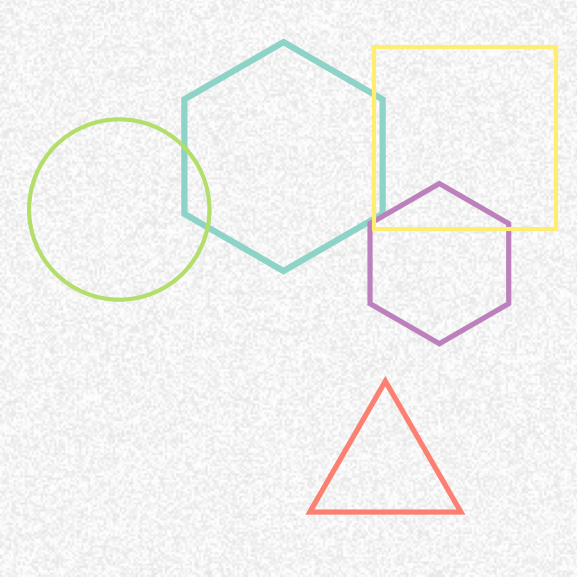[{"shape": "hexagon", "thickness": 3, "radius": 0.99, "center": [0.491, 0.728]}, {"shape": "triangle", "thickness": 2.5, "radius": 0.76, "center": [0.667, 0.188]}, {"shape": "circle", "thickness": 2, "radius": 0.78, "center": [0.206, 0.636]}, {"shape": "hexagon", "thickness": 2.5, "radius": 0.69, "center": [0.761, 0.543]}, {"shape": "square", "thickness": 2, "radius": 0.79, "center": [0.805, 0.76]}]